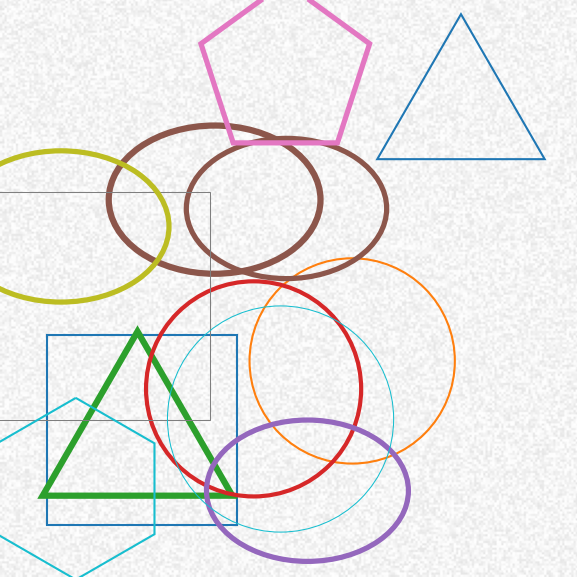[{"shape": "square", "thickness": 1, "radius": 0.82, "center": [0.246, 0.254]}, {"shape": "triangle", "thickness": 1, "radius": 0.84, "center": [0.798, 0.807]}, {"shape": "circle", "thickness": 1, "radius": 0.89, "center": [0.61, 0.374]}, {"shape": "triangle", "thickness": 3, "radius": 0.95, "center": [0.238, 0.236]}, {"shape": "circle", "thickness": 2, "radius": 0.93, "center": [0.439, 0.326]}, {"shape": "oval", "thickness": 2.5, "radius": 0.87, "center": [0.532, 0.149]}, {"shape": "oval", "thickness": 2.5, "radius": 0.87, "center": [0.496, 0.638]}, {"shape": "oval", "thickness": 3, "radius": 0.92, "center": [0.372, 0.653]}, {"shape": "pentagon", "thickness": 2.5, "radius": 0.77, "center": [0.494, 0.876]}, {"shape": "square", "thickness": 0.5, "radius": 0.99, "center": [0.166, 0.47]}, {"shape": "oval", "thickness": 2.5, "radius": 0.94, "center": [0.106, 0.607]}, {"shape": "hexagon", "thickness": 1, "radius": 0.79, "center": [0.131, 0.153]}, {"shape": "circle", "thickness": 0.5, "radius": 0.98, "center": [0.486, 0.274]}]